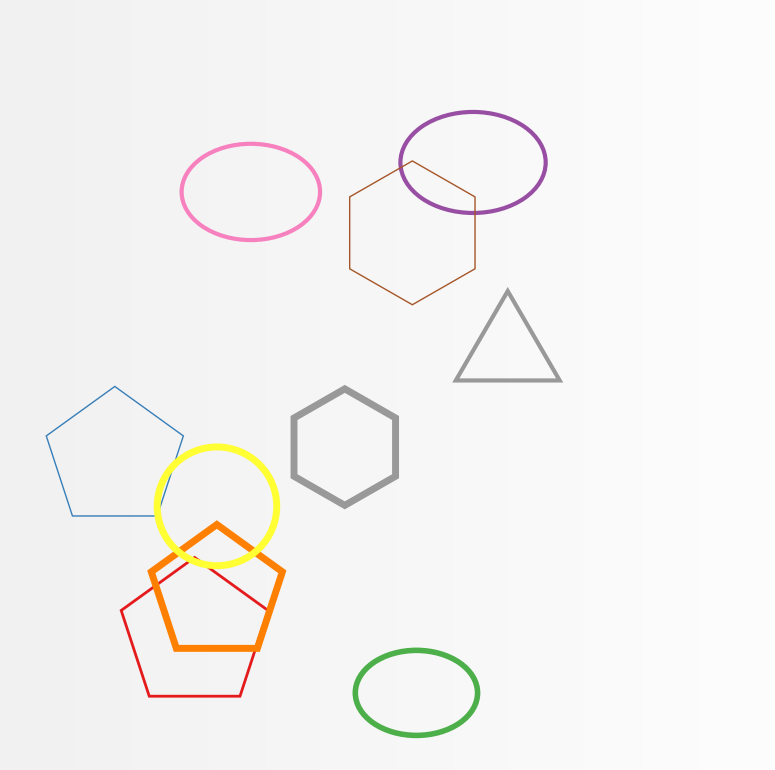[{"shape": "pentagon", "thickness": 1, "radius": 0.5, "center": [0.251, 0.176]}, {"shape": "pentagon", "thickness": 0.5, "radius": 0.46, "center": [0.148, 0.405]}, {"shape": "oval", "thickness": 2, "radius": 0.39, "center": [0.537, 0.1]}, {"shape": "oval", "thickness": 1.5, "radius": 0.47, "center": [0.61, 0.789]}, {"shape": "pentagon", "thickness": 2.5, "radius": 0.44, "center": [0.28, 0.23]}, {"shape": "circle", "thickness": 2.5, "radius": 0.39, "center": [0.28, 0.342]}, {"shape": "hexagon", "thickness": 0.5, "radius": 0.47, "center": [0.532, 0.698]}, {"shape": "oval", "thickness": 1.5, "radius": 0.45, "center": [0.324, 0.751]}, {"shape": "hexagon", "thickness": 2.5, "radius": 0.38, "center": [0.445, 0.419]}, {"shape": "triangle", "thickness": 1.5, "radius": 0.39, "center": [0.655, 0.545]}]